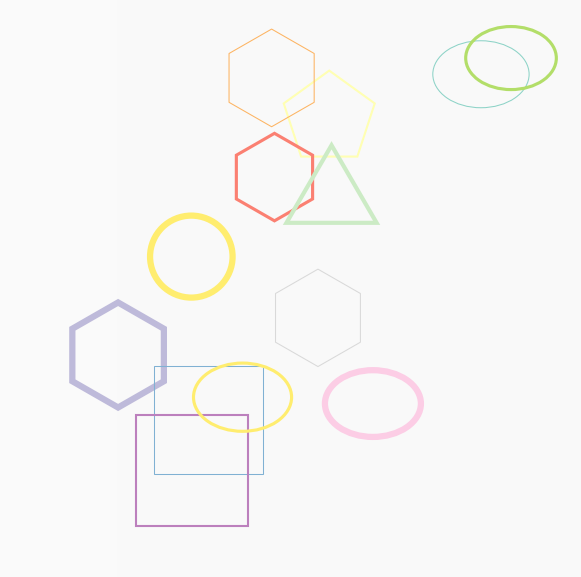[{"shape": "oval", "thickness": 0.5, "radius": 0.41, "center": [0.827, 0.871]}, {"shape": "pentagon", "thickness": 1, "radius": 0.41, "center": [0.566, 0.795]}, {"shape": "hexagon", "thickness": 3, "radius": 0.45, "center": [0.203, 0.384]}, {"shape": "hexagon", "thickness": 1.5, "radius": 0.38, "center": [0.472, 0.693]}, {"shape": "square", "thickness": 0.5, "radius": 0.47, "center": [0.359, 0.272]}, {"shape": "hexagon", "thickness": 0.5, "radius": 0.42, "center": [0.467, 0.864]}, {"shape": "oval", "thickness": 1.5, "radius": 0.39, "center": [0.879, 0.899]}, {"shape": "oval", "thickness": 3, "radius": 0.41, "center": [0.642, 0.3]}, {"shape": "hexagon", "thickness": 0.5, "radius": 0.42, "center": [0.547, 0.449]}, {"shape": "square", "thickness": 1, "radius": 0.48, "center": [0.33, 0.185]}, {"shape": "triangle", "thickness": 2, "radius": 0.45, "center": [0.57, 0.658]}, {"shape": "circle", "thickness": 3, "radius": 0.35, "center": [0.329, 0.555]}, {"shape": "oval", "thickness": 1.5, "radius": 0.42, "center": [0.417, 0.311]}]